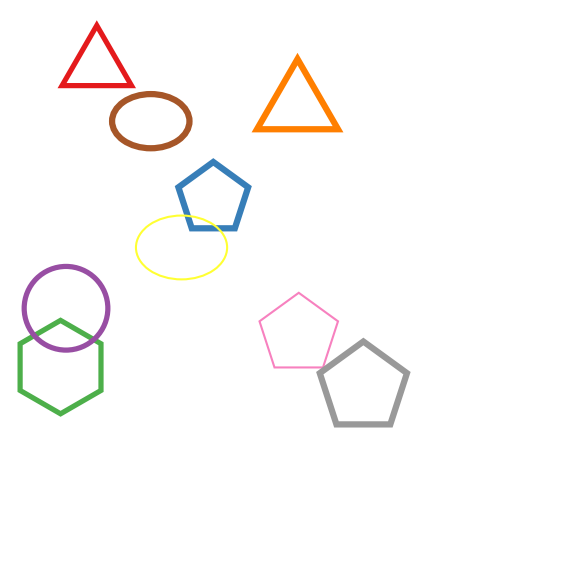[{"shape": "triangle", "thickness": 2.5, "radius": 0.35, "center": [0.168, 0.886]}, {"shape": "pentagon", "thickness": 3, "radius": 0.32, "center": [0.369, 0.655]}, {"shape": "hexagon", "thickness": 2.5, "radius": 0.4, "center": [0.105, 0.363]}, {"shape": "circle", "thickness": 2.5, "radius": 0.36, "center": [0.114, 0.465]}, {"shape": "triangle", "thickness": 3, "radius": 0.41, "center": [0.515, 0.816]}, {"shape": "oval", "thickness": 1, "radius": 0.39, "center": [0.314, 0.571]}, {"shape": "oval", "thickness": 3, "radius": 0.34, "center": [0.261, 0.789]}, {"shape": "pentagon", "thickness": 1, "radius": 0.36, "center": [0.517, 0.421]}, {"shape": "pentagon", "thickness": 3, "radius": 0.4, "center": [0.629, 0.328]}]